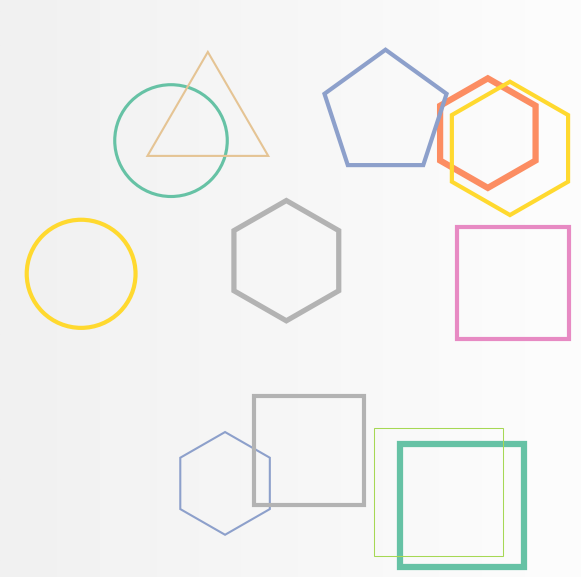[{"shape": "circle", "thickness": 1.5, "radius": 0.48, "center": [0.294, 0.756]}, {"shape": "square", "thickness": 3, "radius": 0.53, "center": [0.795, 0.123]}, {"shape": "hexagon", "thickness": 3, "radius": 0.47, "center": [0.839, 0.769]}, {"shape": "hexagon", "thickness": 1, "radius": 0.44, "center": [0.387, 0.162]}, {"shape": "pentagon", "thickness": 2, "radius": 0.55, "center": [0.663, 0.803]}, {"shape": "square", "thickness": 2, "radius": 0.48, "center": [0.883, 0.509]}, {"shape": "square", "thickness": 0.5, "radius": 0.55, "center": [0.755, 0.147]}, {"shape": "hexagon", "thickness": 2, "radius": 0.58, "center": [0.877, 0.742]}, {"shape": "circle", "thickness": 2, "radius": 0.47, "center": [0.14, 0.525]}, {"shape": "triangle", "thickness": 1, "radius": 0.6, "center": [0.358, 0.789]}, {"shape": "hexagon", "thickness": 2.5, "radius": 0.52, "center": [0.493, 0.548]}, {"shape": "square", "thickness": 2, "radius": 0.47, "center": [0.532, 0.219]}]